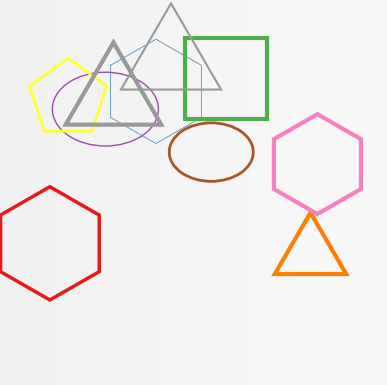[{"shape": "hexagon", "thickness": 2.5, "radius": 0.74, "center": [0.129, 0.368]}, {"shape": "hexagon", "thickness": 0.5, "radius": 0.68, "center": [0.402, 0.763]}, {"shape": "square", "thickness": 3, "radius": 0.53, "center": [0.583, 0.796]}, {"shape": "oval", "thickness": 1, "radius": 0.68, "center": [0.272, 0.717]}, {"shape": "triangle", "thickness": 3, "radius": 0.53, "center": [0.801, 0.341]}, {"shape": "pentagon", "thickness": 2, "radius": 0.52, "center": [0.176, 0.744]}, {"shape": "oval", "thickness": 2, "radius": 0.54, "center": [0.545, 0.605]}, {"shape": "hexagon", "thickness": 3, "radius": 0.65, "center": [0.819, 0.574]}, {"shape": "triangle", "thickness": 3, "radius": 0.71, "center": [0.293, 0.747]}, {"shape": "triangle", "thickness": 1.5, "radius": 0.75, "center": [0.441, 0.842]}]